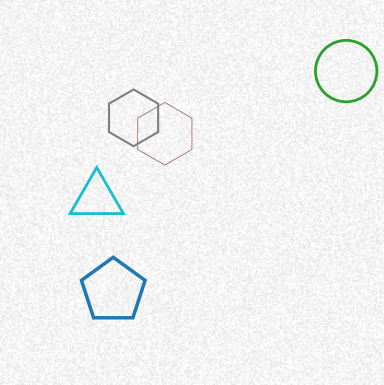[{"shape": "pentagon", "thickness": 2.5, "radius": 0.43, "center": [0.294, 0.245]}, {"shape": "circle", "thickness": 2, "radius": 0.4, "center": [0.899, 0.815]}, {"shape": "hexagon", "thickness": 0.5, "radius": 0.41, "center": [0.428, 0.652]}, {"shape": "hexagon", "thickness": 1.5, "radius": 0.37, "center": [0.347, 0.694]}, {"shape": "triangle", "thickness": 2, "radius": 0.4, "center": [0.251, 0.485]}]